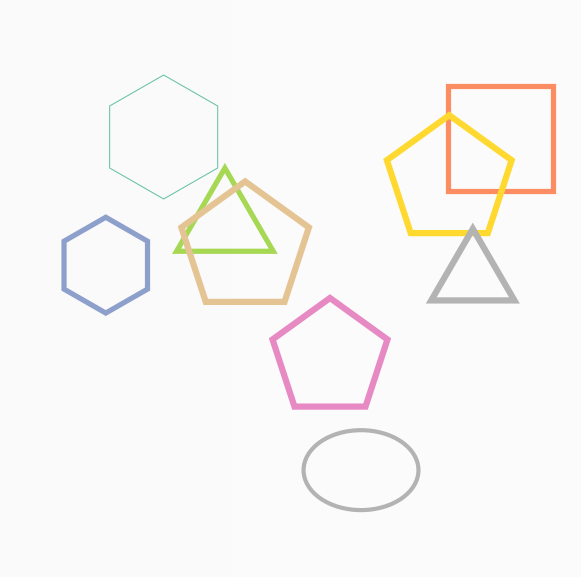[{"shape": "hexagon", "thickness": 0.5, "radius": 0.54, "center": [0.282, 0.762]}, {"shape": "square", "thickness": 2.5, "radius": 0.45, "center": [0.862, 0.76]}, {"shape": "hexagon", "thickness": 2.5, "radius": 0.41, "center": [0.182, 0.54]}, {"shape": "pentagon", "thickness": 3, "radius": 0.52, "center": [0.568, 0.379]}, {"shape": "triangle", "thickness": 2.5, "radius": 0.48, "center": [0.387, 0.612]}, {"shape": "pentagon", "thickness": 3, "radius": 0.56, "center": [0.773, 0.687]}, {"shape": "pentagon", "thickness": 3, "radius": 0.58, "center": [0.422, 0.57]}, {"shape": "oval", "thickness": 2, "radius": 0.49, "center": [0.621, 0.185]}, {"shape": "triangle", "thickness": 3, "radius": 0.41, "center": [0.813, 0.52]}]